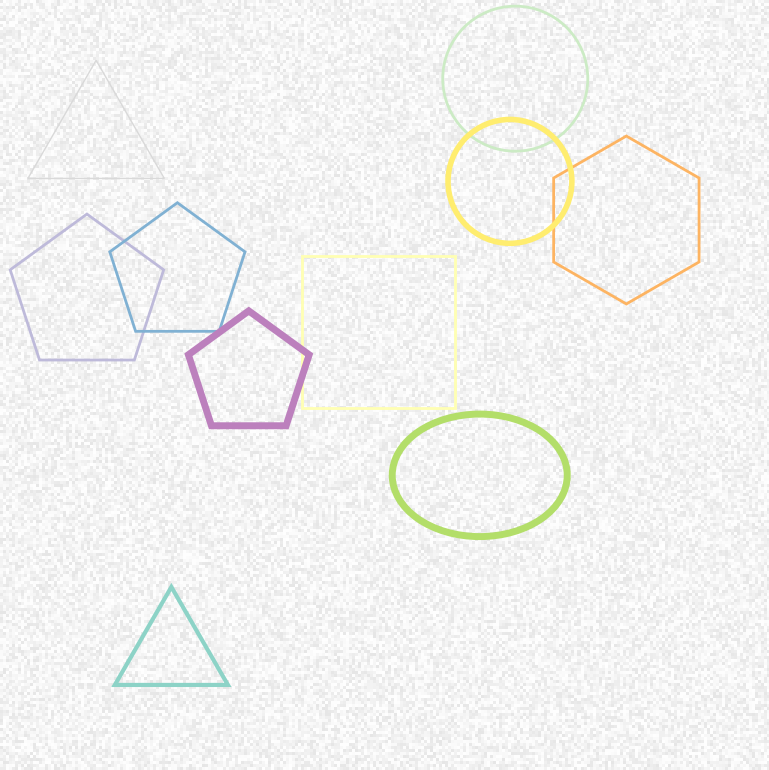[{"shape": "triangle", "thickness": 1.5, "radius": 0.42, "center": [0.223, 0.153]}, {"shape": "square", "thickness": 1, "radius": 0.49, "center": [0.491, 0.569]}, {"shape": "pentagon", "thickness": 1, "radius": 0.52, "center": [0.113, 0.617]}, {"shape": "pentagon", "thickness": 1, "radius": 0.46, "center": [0.23, 0.644]}, {"shape": "hexagon", "thickness": 1, "radius": 0.55, "center": [0.813, 0.714]}, {"shape": "oval", "thickness": 2.5, "radius": 0.57, "center": [0.623, 0.383]}, {"shape": "triangle", "thickness": 0.5, "radius": 0.51, "center": [0.125, 0.819]}, {"shape": "pentagon", "thickness": 2.5, "radius": 0.41, "center": [0.323, 0.514]}, {"shape": "circle", "thickness": 1, "radius": 0.47, "center": [0.669, 0.898]}, {"shape": "circle", "thickness": 2, "radius": 0.4, "center": [0.662, 0.764]}]